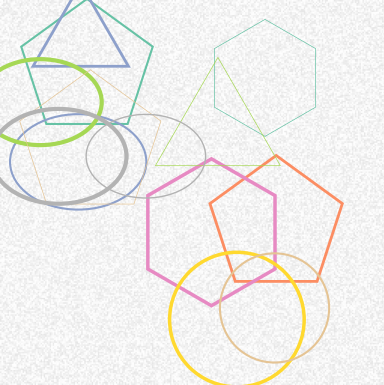[{"shape": "pentagon", "thickness": 1.5, "radius": 0.9, "center": [0.226, 0.823]}, {"shape": "hexagon", "thickness": 0.5, "radius": 0.76, "center": [0.688, 0.798]}, {"shape": "pentagon", "thickness": 2, "radius": 0.9, "center": [0.717, 0.415]}, {"shape": "oval", "thickness": 1.5, "radius": 0.89, "center": [0.203, 0.58]}, {"shape": "triangle", "thickness": 2, "radius": 0.72, "center": [0.21, 0.899]}, {"shape": "hexagon", "thickness": 2.5, "radius": 0.95, "center": [0.549, 0.397]}, {"shape": "oval", "thickness": 3, "radius": 0.8, "center": [0.105, 0.735]}, {"shape": "triangle", "thickness": 0.5, "radius": 0.94, "center": [0.566, 0.663]}, {"shape": "circle", "thickness": 2.5, "radius": 0.87, "center": [0.615, 0.17]}, {"shape": "pentagon", "thickness": 0.5, "radius": 0.96, "center": [0.235, 0.626]}, {"shape": "circle", "thickness": 1.5, "radius": 0.71, "center": [0.713, 0.2]}, {"shape": "oval", "thickness": 3, "radius": 0.88, "center": [0.153, 0.594]}, {"shape": "oval", "thickness": 1, "radius": 0.78, "center": [0.379, 0.594]}]